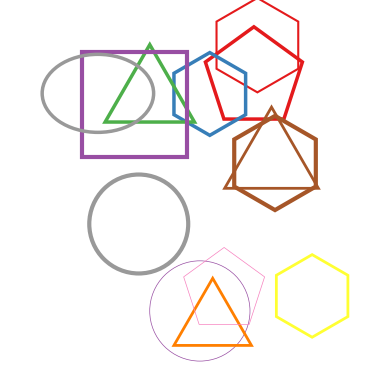[{"shape": "hexagon", "thickness": 1.5, "radius": 0.61, "center": [0.669, 0.883]}, {"shape": "pentagon", "thickness": 2.5, "radius": 0.66, "center": [0.659, 0.798]}, {"shape": "hexagon", "thickness": 2.5, "radius": 0.54, "center": [0.545, 0.756]}, {"shape": "triangle", "thickness": 2.5, "radius": 0.67, "center": [0.389, 0.75]}, {"shape": "square", "thickness": 3, "radius": 0.68, "center": [0.35, 0.728]}, {"shape": "circle", "thickness": 0.5, "radius": 0.65, "center": [0.519, 0.192]}, {"shape": "triangle", "thickness": 2, "radius": 0.58, "center": [0.552, 0.161]}, {"shape": "hexagon", "thickness": 2, "radius": 0.54, "center": [0.811, 0.231]}, {"shape": "hexagon", "thickness": 3, "radius": 0.61, "center": [0.714, 0.577]}, {"shape": "triangle", "thickness": 2, "radius": 0.7, "center": [0.705, 0.581]}, {"shape": "pentagon", "thickness": 0.5, "radius": 0.55, "center": [0.582, 0.247]}, {"shape": "oval", "thickness": 2.5, "radius": 0.72, "center": [0.254, 0.758]}, {"shape": "circle", "thickness": 3, "radius": 0.64, "center": [0.36, 0.418]}]